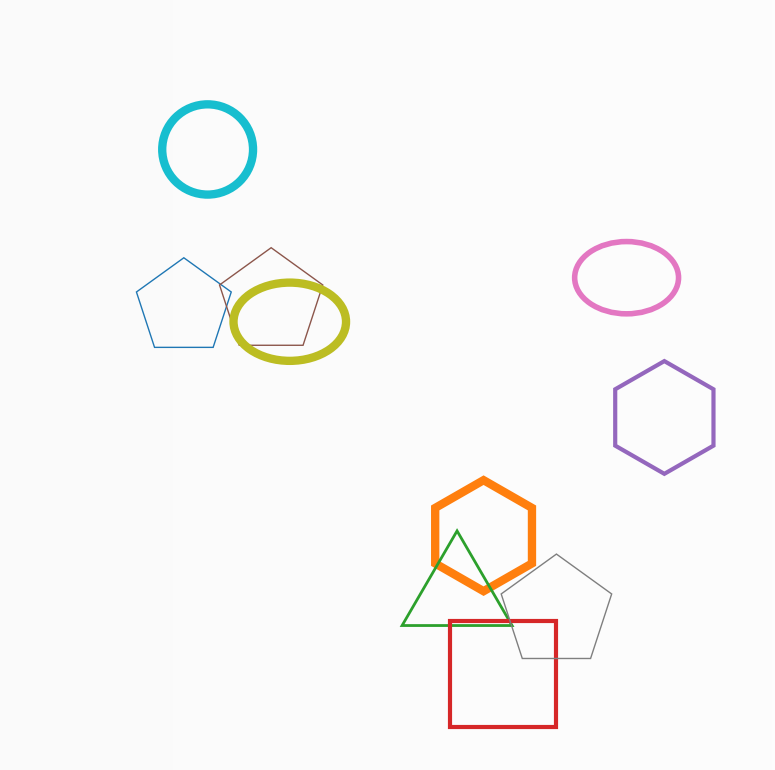[{"shape": "pentagon", "thickness": 0.5, "radius": 0.32, "center": [0.237, 0.601]}, {"shape": "hexagon", "thickness": 3, "radius": 0.36, "center": [0.624, 0.304]}, {"shape": "triangle", "thickness": 1, "radius": 0.41, "center": [0.59, 0.229]}, {"shape": "square", "thickness": 1.5, "radius": 0.34, "center": [0.649, 0.125]}, {"shape": "hexagon", "thickness": 1.5, "radius": 0.37, "center": [0.857, 0.458]}, {"shape": "pentagon", "thickness": 0.5, "radius": 0.35, "center": [0.35, 0.608]}, {"shape": "oval", "thickness": 2, "radius": 0.34, "center": [0.809, 0.639]}, {"shape": "pentagon", "thickness": 0.5, "radius": 0.37, "center": [0.718, 0.205]}, {"shape": "oval", "thickness": 3, "radius": 0.36, "center": [0.374, 0.582]}, {"shape": "circle", "thickness": 3, "radius": 0.29, "center": [0.268, 0.806]}]